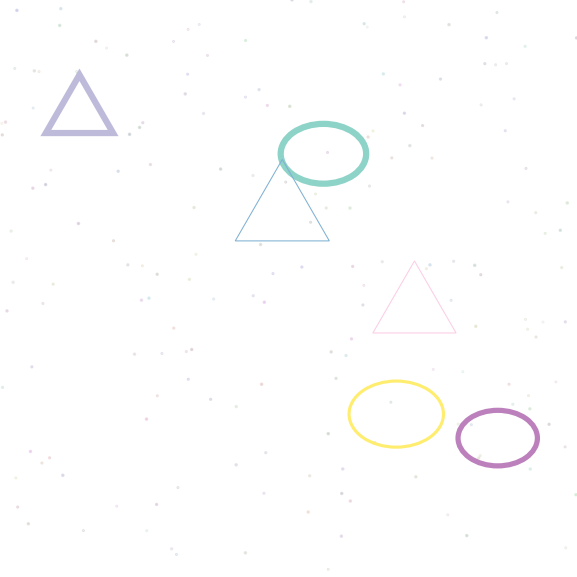[{"shape": "oval", "thickness": 3, "radius": 0.37, "center": [0.56, 0.733]}, {"shape": "triangle", "thickness": 3, "radius": 0.34, "center": [0.138, 0.802]}, {"shape": "triangle", "thickness": 0.5, "radius": 0.47, "center": [0.489, 0.629]}, {"shape": "triangle", "thickness": 0.5, "radius": 0.42, "center": [0.718, 0.464]}, {"shape": "oval", "thickness": 2.5, "radius": 0.34, "center": [0.862, 0.241]}, {"shape": "oval", "thickness": 1.5, "radius": 0.41, "center": [0.686, 0.282]}]